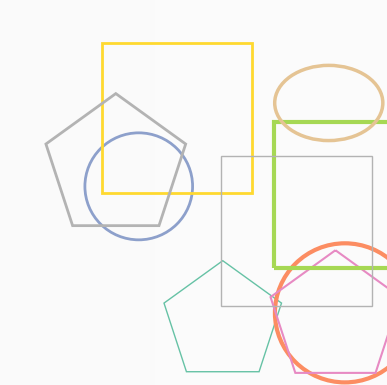[{"shape": "pentagon", "thickness": 1, "radius": 0.8, "center": [0.575, 0.163]}, {"shape": "circle", "thickness": 3, "radius": 0.9, "center": [0.89, 0.187]}, {"shape": "circle", "thickness": 2, "radius": 0.69, "center": [0.358, 0.516]}, {"shape": "pentagon", "thickness": 1.5, "radius": 0.88, "center": [0.866, 0.174]}, {"shape": "square", "thickness": 3, "radius": 0.95, "center": [0.897, 0.493]}, {"shape": "square", "thickness": 2, "radius": 0.97, "center": [0.457, 0.694]}, {"shape": "oval", "thickness": 2.5, "radius": 0.7, "center": [0.848, 0.733]}, {"shape": "pentagon", "thickness": 2, "radius": 0.95, "center": [0.299, 0.567]}, {"shape": "square", "thickness": 1, "radius": 0.97, "center": [0.764, 0.4]}]